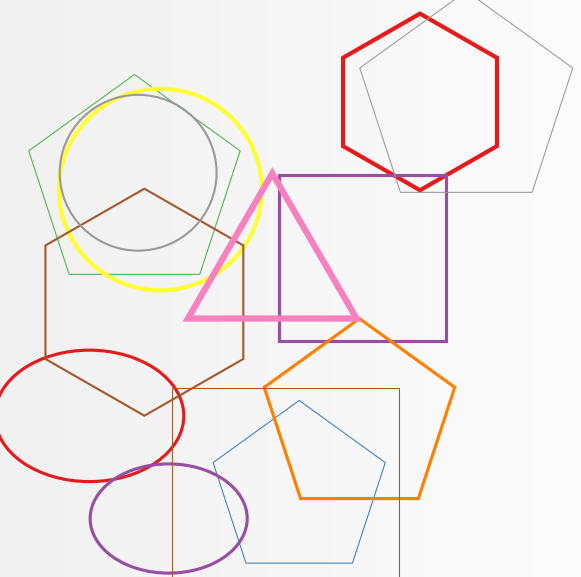[{"shape": "hexagon", "thickness": 2, "radius": 0.76, "center": [0.723, 0.823]}, {"shape": "oval", "thickness": 1.5, "radius": 0.81, "center": [0.154, 0.279]}, {"shape": "pentagon", "thickness": 0.5, "radius": 0.78, "center": [0.515, 0.15]}, {"shape": "pentagon", "thickness": 0.5, "radius": 0.96, "center": [0.231, 0.679]}, {"shape": "oval", "thickness": 1.5, "radius": 0.68, "center": [0.29, 0.101]}, {"shape": "square", "thickness": 1.5, "radius": 0.72, "center": [0.623, 0.552]}, {"shape": "pentagon", "thickness": 1.5, "radius": 0.86, "center": [0.618, 0.275]}, {"shape": "circle", "thickness": 2, "radius": 0.87, "center": [0.276, 0.671]}, {"shape": "square", "thickness": 0.5, "radius": 0.98, "center": [0.491, 0.131]}, {"shape": "hexagon", "thickness": 1, "radius": 0.98, "center": [0.248, 0.476]}, {"shape": "triangle", "thickness": 3, "radius": 0.84, "center": [0.468, 0.531]}, {"shape": "pentagon", "thickness": 0.5, "radius": 0.96, "center": [0.802, 0.822]}, {"shape": "circle", "thickness": 1, "radius": 0.67, "center": [0.238, 0.7]}]